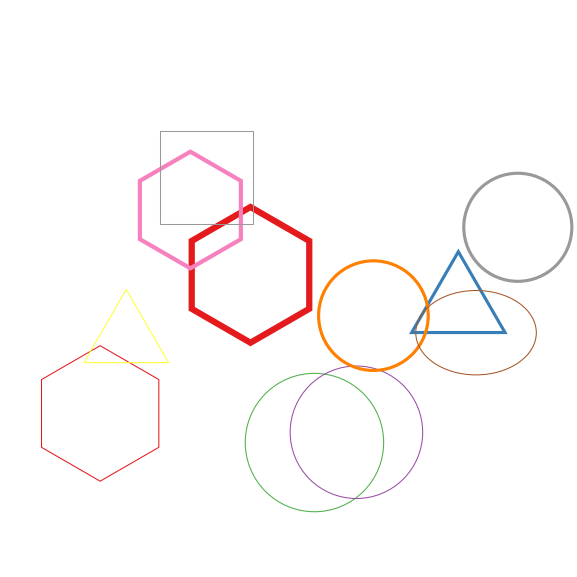[{"shape": "hexagon", "thickness": 3, "radius": 0.59, "center": [0.434, 0.523]}, {"shape": "hexagon", "thickness": 0.5, "radius": 0.59, "center": [0.173, 0.283]}, {"shape": "triangle", "thickness": 1.5, "radius": 0.47, "center": [0.794, 0.47]}, {"shape": "circle", "thickness": 0.5, "radius": 0.6, "center": [0.544, 0.233]}, {"shape": "circle", "thickness": 0.5, "radius": 0.57, "center": [0.617, 0.251]}, {"shape": "circle", "thickness": 1.5, "radius": 0.47, "center": [0.647, 0.453]}, {"shape": "triangle", "thickness": 0.5, "radius": 0.42, "center": [0.219, 0.413]}, {"shape": "oval", "thickness": 0.5, "radius": 0.52, "center": [0.824, 0.423]}, {"shape": "hexagon", "thickness": 2, "radius": 0.5, "center": [0.33, 0.635]}, {"shape": "square", "thickness": 0.5, "radius": 0.41, "center": [0.358, 0.692]}, {"shape": "circle", "thickness": 1.5, "radius": 0.47, "center": [0.897, 0.606]}]